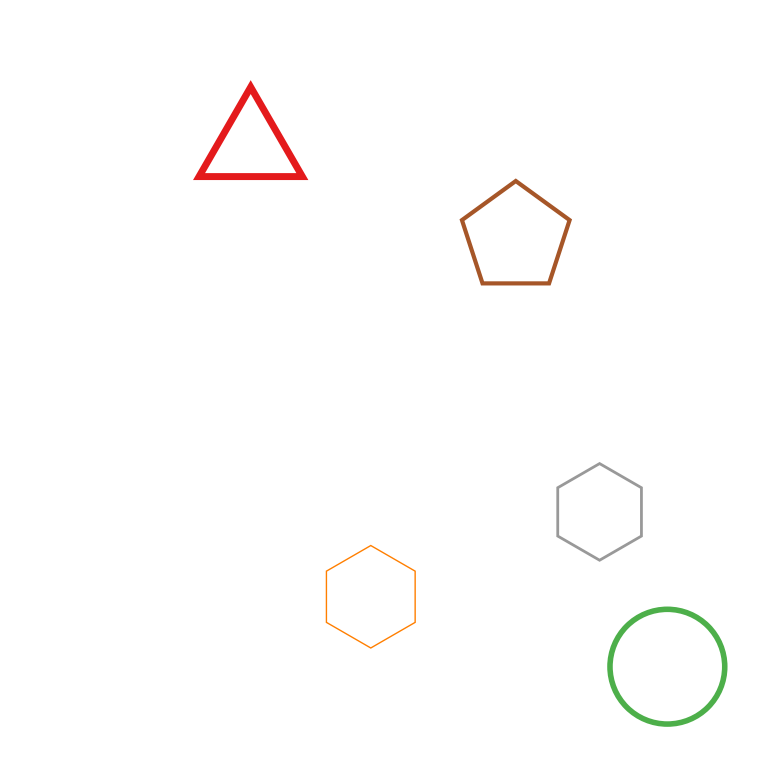[{"shape": "triangle", "thickness": 2.5, "radius": 0.39, "center": [0.326, 0.809]}, {"shape": "circle", "thickness": 2, "radius": 0.37, "center": [0.867, 0.134]}, {"shape": "hexagon", "thickness": 0.5, "radius": 0.33, "center": [0.482, 0.225]}, {"shape": "pentagon", "thickness": 1.5, "radius": 0.37, "center": [0.67, 0.691]}, {"shape": "hexagon", "thickness": 1, "radius": 0.31, "center": [0.779, 0.335]}]